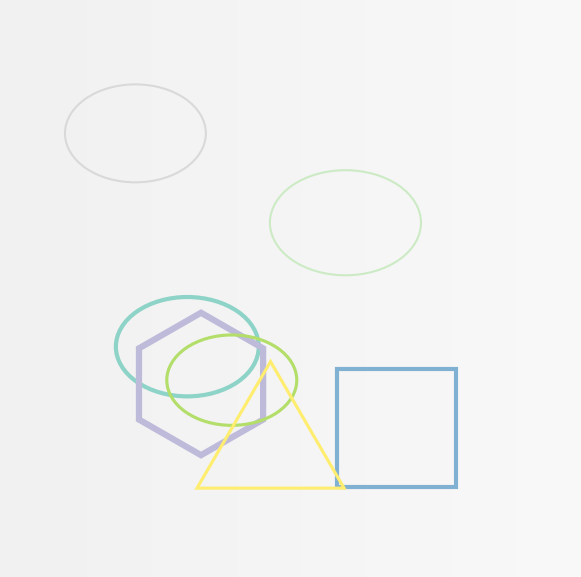[{"shape": "oval", "thickness": 2, "radius": 0.61, "center": [0.322, 0.399]}, {"shape": "hexagon", "thickness": 3, "radius": 0.62, "center": [0.346, 0.334]}, {"shape": "square", "thickness": 2, "radius": 0.51, "center": [0.682, 0.257]}, {"shape": "oval", "thickness": 1.5, "radius": 0.56, "center": [0.399, 0.341]}, {"shape": "oval", "thickness": 1, "radius": 0.61, "center": [0.233, 0.768]}, {"shape": "oval", "thickness": 1, "radius": 0.65, "center": [0.594, 0.613]}, {"shape": "triangle", "thickness": 1.5, "radius": 0.73, "center": [0.465, 0.227]}]